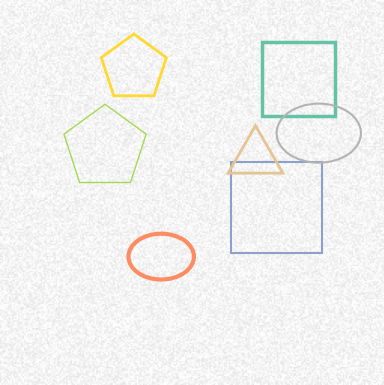[{"shape": "square", "thickness": 2.5, "radius": 0.48, "center": [0.776, 0.795]}, {"shape": "oval", "thickness": 3, "radius": 0.43, "center": [0.419, 0.333]}, {"shape": "square", "thickness": 1.5, "radius": 0.59, "center": [0.719, 0.461]}, {"shape": "pentagon", "thickness": 1, "radius": 0.56, "center": [0.273, 0.617]}, {"shape": "pentagon", "thickness": 2, "radius": 0.44, "center": [0.348, 0.823]}, {"shape": "triangle", "thickness": 2, "radius": 0.41, "center": [0.664, 0.591]}, {"shape": "oval", "thickness": 1.5, "radius": 0.55, "center": [0.828, 0.654]}]